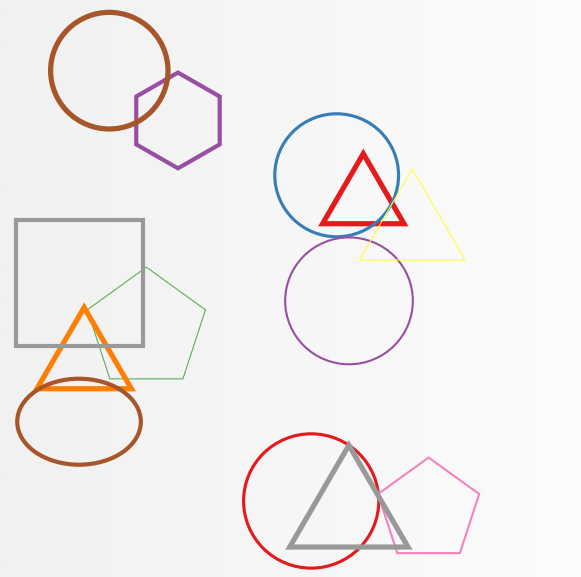[{"shape": "triangle", "thickness": 2.5, "radius": 0.4, "center": [0.625, 0.652]}, {"shape": "circle", "thickness": 1.5, "radius": 0.58, "center": [0.535, 0.132]}, {"shape": "circle", "thickness": 1.5, "radius": 0.53, "center": [0.579, 0.696]}, {"shape": "pentagon", "thickness": 0.5, "radius": 0.53, "center": [0.252, 0.43]}, {"shape": "circle", "thickness": 1, "radius": 0.55, "center": [0.6, 0.478]}, {"shape": "hexagon", "thickness": 2, "radius": 0.41, "center": [0.306, 0.791]}, {"shape": "triangle", "thickness": 2.5, "radius": 0.47, "center": [0.145, 0.373]}, {"shape": "triangle", "thickness": 0.5, "radius": 0.53, "center": [0.709, 0.602]}, {"shape": "circle", "thickness": 2.5, "radius": 0.5, "center": [0.188, 0.877]}, {"shape": "oval", "thickness": 2, "radius": 0.53, "center": [0.136, 0.269]}, {"shape": "pentagon", "thickness": 1, "radius": 0.46, "center": [0.737, 0.115]}, {"shape": "triangle", "thickness": 2.5, "radius": 0.59, "center": [0.6, 0.111]}, {"shape": "square", "thickness": 2, "radius": 0.55, "center": [0.137, 0.508]}]